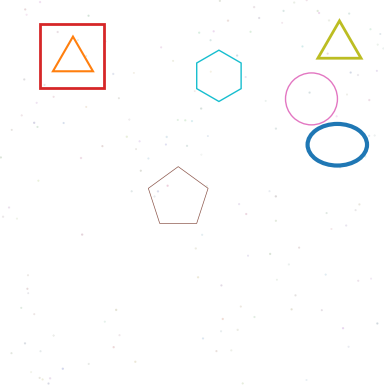[{"shape": "oval", "thickness": 3, "radius": 0.39, "center": [0.876, 0.624]}, {"shape": "triangle", "thickness": 1.5, "radius": 0.3, "center": [0.19, 0.845]}, {"shape": "square", "thickness": 2, "radius": 0.42, "center": [0.186, 0.854]}, {"shape": "pentagon", "thickness": 0.5, "radius": 0.41, "center": [0.463, 0.486]}, {"shape": "circle", "thickness": 1, "radius": 0.34, "center": [0.809, 0.743]}, {"shape": "triangle", "thickness": 2, "radius": 0.32, "center": [0.882, 0.881]}, {"shape": "hexagon", "thickness": 1, "radius": 0.33, "center": [0.569, 0.803]}]